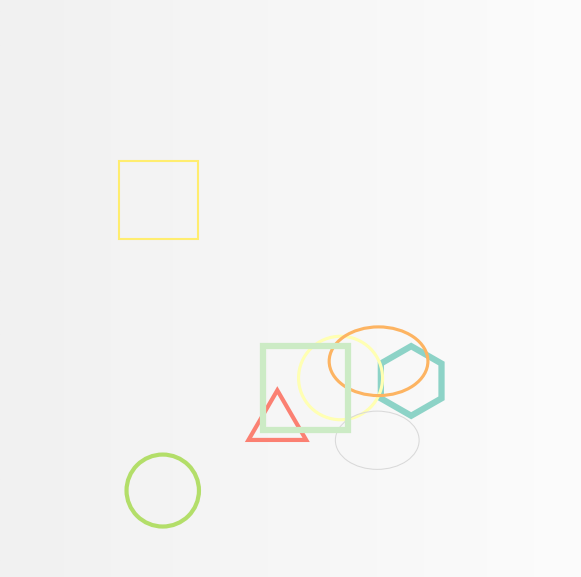[{"shape": "hexagon", "thickness": 3, "radius": 0.3, "center": [0.707, 0.339]}, {"shape": "circle", "thickness": 1.5, "radius": 0.36, "center": [0.586, 0.345]}, {"shape": "triangle", "thickness": 2, "radius": 0.29, "center": [0.477, 0.266]}, {"shape": "oval", "thickness": 1.5, "radius": 0.42, "center": [0.651, 0.374]}, {"shape": "circle", "thickness": 2, "radius": 0.31, "center": [0.28, 0.15]}, {"shape": "oval", "thickness": 0.5, "radius": 0.36, "center": [0.649, 0.237]}, {"shape": "square", "thickness": 3, "radius": 0.37, "center": [0.526, 0.327]}, {"shape": "square", "thickness": 1, "radius": 0.34, "center": [0.273, 0.653]}]